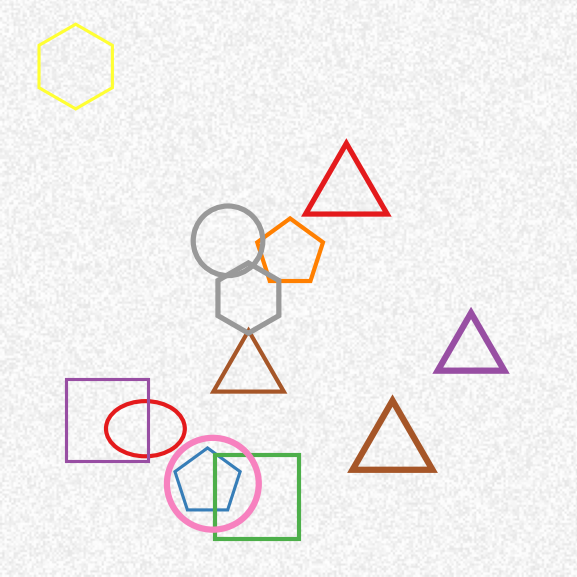[{"shape": "triangle", "thickness": 2.5, "radius": 0.41, "center": [0.6, 0.669]}, {"shape": "oval", "thickness": 2, "radius": 0.34, "center": [0.252, 0.257]}, {"shape": "pentagon", "thickness": 1.5, "radius": 0.3, "center": [0.359, 0.164]}, {"shape": "square", "thickness": 2, "radius": 0.36, "center": [0.445, 0.139]}, {"shape": "square", "thickness": 1.5, "radius": 0.35, "center": [0.185, 0.272]}, {"shape": "triangle", "thickness": 3, "radius": 0.33, "center": [0.816, 0.391]}, {"shape": "pentagon", "thickness": 2, "radius": 0.3, "center": [0.502, 0.561]}, {"shape": "hexagon", "thickness": 1.5, "radius": 0.37, "center": [0.131, 0.884]}, {"shape": "triangle", "thickness": 3, "radius": 0.4, "center": [0.68, 0.226]}, {"shape": "triangle", "thickness": 2, "radius": 0.35, "center": [0.43, 0.356]}, {"shape": "circle", "thickness": 3, "radius": 0.4, "center": [0.369, 0.161]}, {"shape": "circle", "thickness": 2.5, "radius": 0.3, "center": [0.395, 0.582]}, {"shape": "hexagon", "thickness": 2.5, "radius": 0.3, "center": [0.43, 0.483]}]